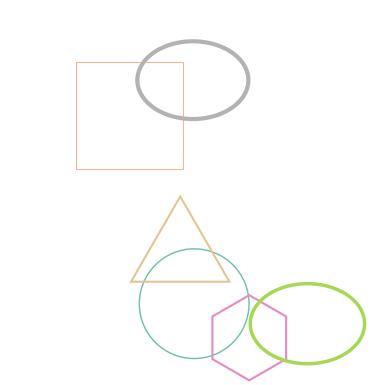[{"shape": "circle", "thickness": 1, "radius": 0.71, "center": [0.504, 0.211]}, {"shape": "square", "thickness": 0.5, "radius": 0.69, "center": [0.337, 0.699]}, {"shape": "hexagon", "thickness": 1.5, "radius": 0.55, "center": [0.647, 0.123]}, {"shape": "oval", "thickness": 2.5, "radius": 0.74, "center": [0.799, 0.159]}, {"shape": "triangle", "thickness": 1.5, "radius": 0.74, "center": [0.468, 0.342]}, {"shape": "oval", "thickness": 3, "radius": 0.72, "center": [0.501, 0.792]}]